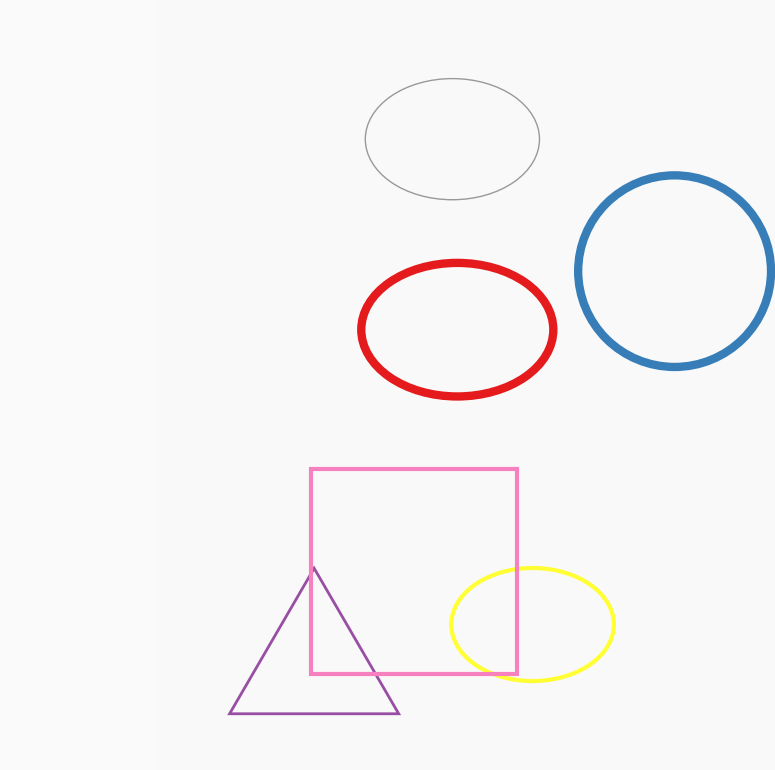[{"shape": "oval", "thickness": 3, "radius": 0.62, "center": [0.59, 0.572]}, {"shape": "circle", "thickness": 3, "radius": 0.62, "center": [0.87, 0.648]}, {"shape": "triangle", "thickness": 1, "radius": 0.63, "center": [0.405, 0.136]}, {"shape": "oval", "thickness": 1.5, "radius": 0.52, "center": [0.687, 0.189]}, {"shape": "square", "thickness": 1.5, "radius": 0.67, "center": [0.535, 0.258]}, {"shape": "oval", "thickness": 0.5, "radius": 0.56, "center": [0.584, 0.819]}]